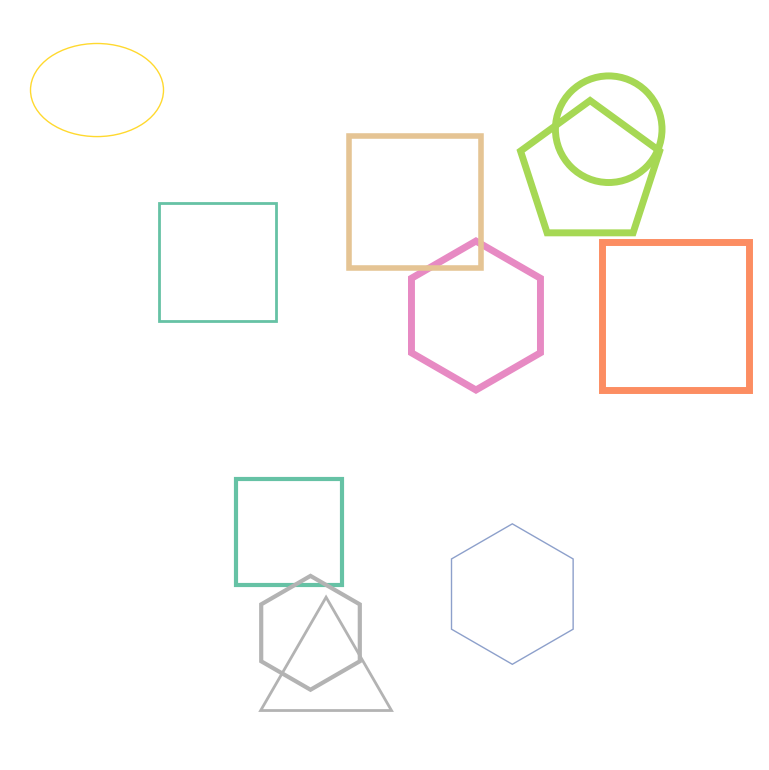[{"shape": "square", "thickness": 1.5, "radius": 0.34, "center": [0.375, 0.309]}, {"shape": "square", "thickness": 1, "radius": 0.38, "center": [0.283, 0.66]}, {"shape": "square", "thickness": 2.5, "radius": 0.48, "center": [0.877, 0.59]}, {"shape": "hexagon", "thickness": 0.5, "radius": 0.46, "center": [0.665, 0.228]}, {"shape": "hexagon", "thickness": 2.5, "radius": 0.48, "center": [0.618, 0.59]}, {"shape": "circle", "thickness": 2.5, "radius": 0.35, "center": [0.791, 0.832]}, {"shape": "pentagon", "thickness": 2.5, "radius": 0.47, "center": [0.766, 0.774]}, {"shape": "oval", "thickness": 0.5, "radius": 0.43, "center": [0.126, 0.883]}, {"shape": "square", "thickness": 2, "radius": 0.43, "center": [0.539, 0.738]}, {"shape": "hexagon", "thickness": 1.5, "radius": 0.37, "center": [0.403, 0.178]}, {"shape": "triangle", "thickness": 1, "radius": 0.49, "center": [0.423, 0.126]}]